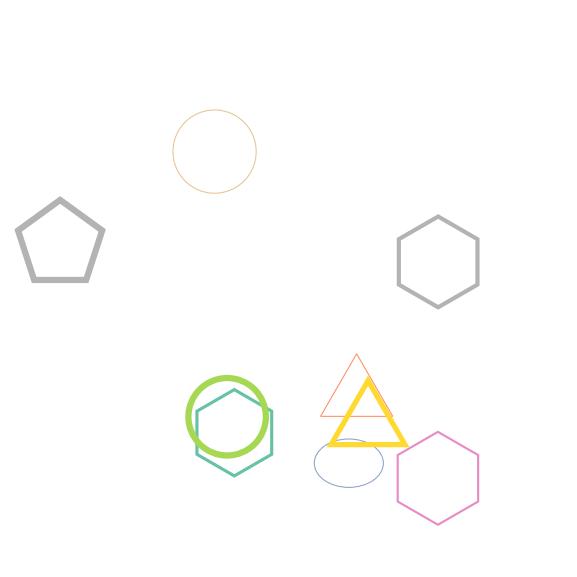[{"shape": "hexagon", "thickness": 1.5, "radius": 0.37, "center": [0.406, 0.25]}, {"shape": "triangle", "thickness": 0.5, "radius": 0.36, "center": [0.618, 0.314]}, {"shape": "oval", "thickness": 0.5, "radius": 0.3, "center": [0.604, 0.197]}, {"shape": "hexagon", "thickness": 1, "radius": 0.4, "center": [0.758, 0.171]}, {"shape": "circle", "thickness": 3, "radius": 0.34, "center": [0.393, 0.277]}, {"shape": "triangle", "thickness": 2.5, "radius": 0.37, "center": [0.637, 0.266]}, {"shape": "circle", "thickness": 0.5, "radius": 0.36, "center": [0.372, 0.737]}, {"shape": "hexagon", "thickness": 2, "radius": 0.39, "center": [0.759, 0.546]}, {"shape": "pentagon", "thickness": 3, "radius": 0.38, "center": [0.104, 0.576]}]